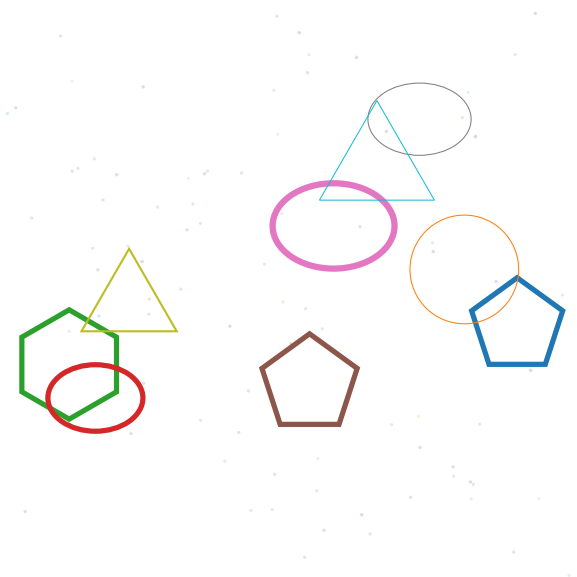[{"shape": "pentagon", "thickness": 2.5, "radius": 0.41, "center": [0.896, 0.435]}, {"shape": "circle", "thickness": 0.5, "radius": 0.47, "center": [0.804, 0.533]}, {"shape": "hexagon", "thickness": 2.5, "radius": 0.47, "center": [0.12, 0.368]}, {"shape": "oval", "thickness": 2.5, "radius": 0.41, "center": [0.165, 0.31]}, {"shape": "pentagon", "thickness": 2.5, "radius": 0.43, "center": [0.536, 0.334]}, {"shape": "oval", "thickness": 3, "radius": 0.53, "center": [0.578, 0.608]}, {"shape": "oval", "thickness": 0.5, "radius": 0.45, "center": [0.726, 0.793]}, {"shape": "triangle", "thickness": 1, "radius": 0.48, "center": [0.224, 0.473]}, {"shape": "triangle", "thickness": 0.5, "radius": 0.57, "center": [0.653, 0.71]}]